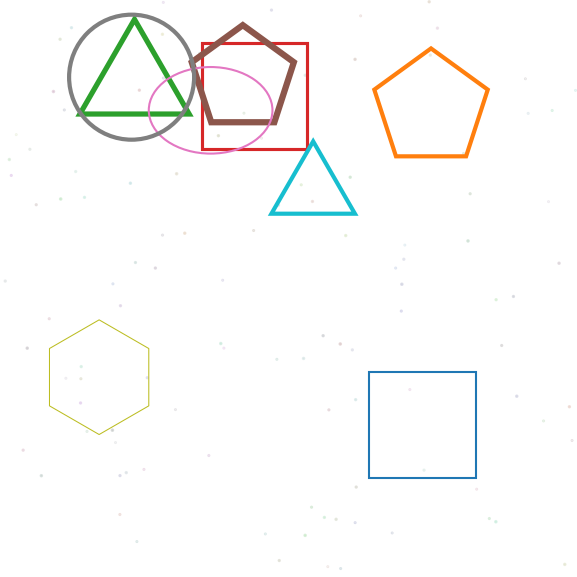[{"shape": "square", "thickness": 1, "radius": 0.46, "center": [0.732, 0.262]}, {"shape": "pentagon", "thickness": 2, "radius": 0.52, "center": [0.746, 0.812]}, {"shape": "triangle", "thickness": 2.5, "radius": 0.55, "center": [0.233, 0.856]}, {"shape": "square", "thickness": 1.5, "radius": 0.46, "center": [0.441, 0.833]}, {"shape": "pentagon", "thickness": 3, "radius": 0.46, "center": [0.42, 0.863]}, {"shape": "oval", "thickness": 1, "radius": 0.54, "center": [0.365, 0.808]}, {"shape": "circle", "thickness": 2, "radius": 0.54, "center": [0.228, 0.865]}, {"shape": "hexagon", "thickness": 0.5, "radius": 0.5, "center": [0.172, 0.346]}, {"shape": "triangle", "thickness": 2, "radius": 0.42, "center": [0.542, 0.671]}]